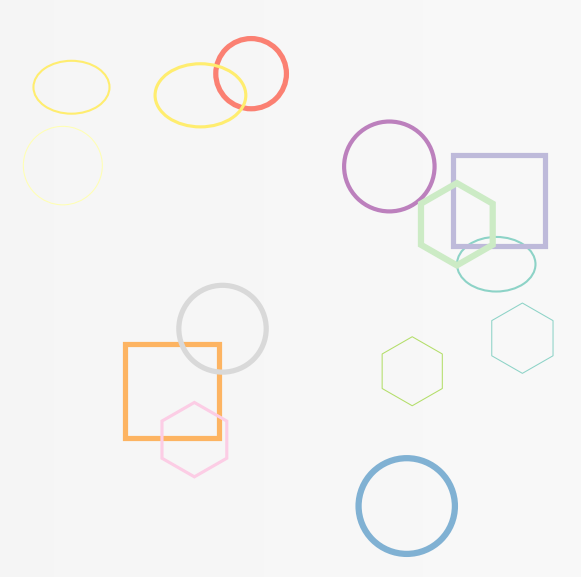[{"shape": "hexagon", "thickness": 0.5, "radius": 0.3, "center": [0.899, 0.414]}, {"shape": "oval", "thickness": 1, "radius": 0.34, "center": [0.854, 0.542]}, {"shape": "circle", "thickness": 0.5, "radius": 0.34, "center": [0.108, 0.712]}, {"shape": "square", "thickness": 2.5, "radius": 0.4, "center": [0.858, 0.652]}, {"shape": "circle", "thickness": 2.5, "radius": 0.3, "center": [0.432, 0.872]}, {"shape": "circle", "thickness": 3, "radius": 0.41, "center": [0.7, 0.123]}, {"shape": "square", "thickness": 2.5, "radius": 0.41, "center": [0.296, 0.323]}, {"shape": "hexagon", "thickness": 0.5, "radius": 0.3, "center": [0.709, 0.356]}, {"shape": "hexagon", "thickness": 1.5, "radius": 0.32, "center": [0.334, 0.238]}, {"shape": "circle", "thickness": 2.5, "radius": 0.38, "center": [0.383, 0.43]}, {"shape": "circle", "thickness": 2, "radius": 0.39, "center": [0.67, 0.711]}, {"shape": "hexagon", "thickness": 3, "radius": 0.36, "center": [0.786, 0.611]}, {"shape": "oval", "thickness": 1, "radius": 0.33, "center": [0.123, 0.848]}, {"shape": "oval", "thickness": 1.5, "radius": 0.39, "center": [0.345, 0.834]}]